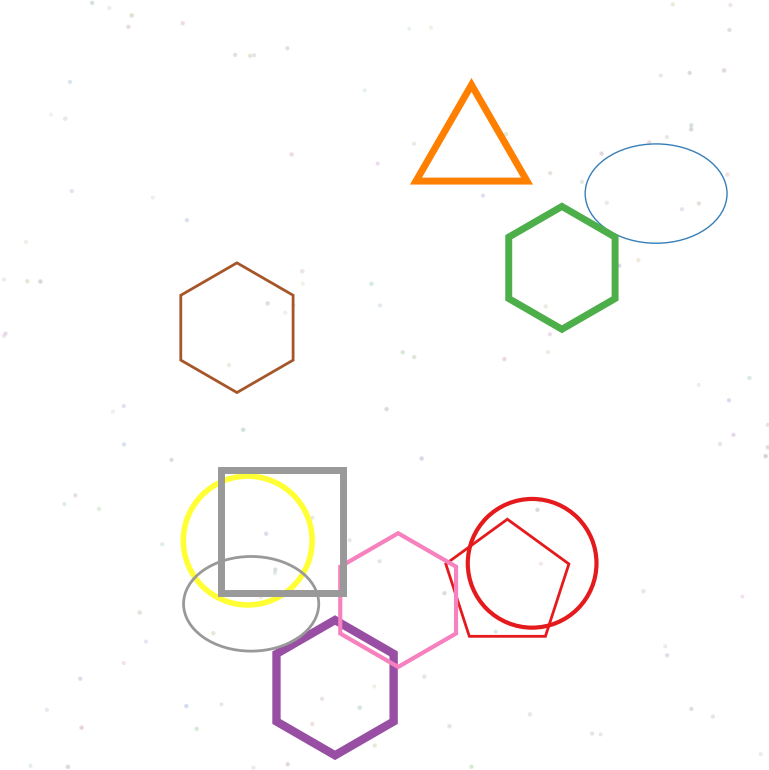[{"shape": "pentagon", "thickness": 1, "radius": 0.42, "center": [0.659, 0.242]}, {"shape": "circle", "thickness": 1.5, "radius": 0.42, "center": [0.691, 0.268]}, {"shape": "oval", "thickness": 0.5, "radius": 0.46, "center": [0.852, 0.749]}, {"shape": "hexagon", "thickness": 2.5, "radius": 0.4, "center": [0.73, 0.652]}, {"shape": "hexagon", "thickness": 3, "radius": 0.44, "center": [0.435, 0.107]}, {"shape": "triangle", "thickness": 2.5, "radius": 0.42, "center": [0.612, 0.806]}, {"shape": "circle", "thickness": 2, "radius": 0.42, "center": [0.322, 0.298]}, {"shape": "hexagon", "thickness": 1, "radius": 0.42, "center": [0.308, 0.574]}, {"shape": "hexagon", "thickness": 1.5, "radius": 0.43, "center": [0.517, 0.221]}, {"shape": "square", "thickness": 2.5, "radius": 0.4, "center": [0.366, 0.31]}, {"shape": "oval", "thickness": 1, "radius": 0.44, "center": [0.326, 0.216]}]